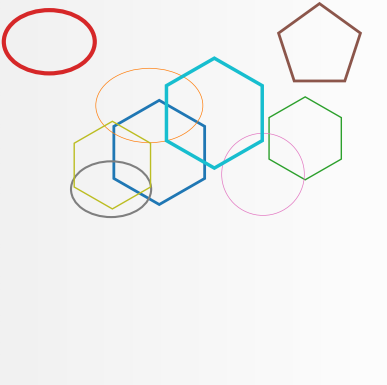[{"shape": "hexagon", "thickness": 2, "radius": 0.68, "center": [0.411, 0.604]}, {"shape": "oval", "thickness": 0.5, "radius": 0.69, "center": [0.385, 0.726]}, {"shape": "hexagon", "thickness": 1, "radius": 0.54, "center": [0.788, 0.641]}, {"shape": "oval", "thickness": 3, "radius": 0.59, "center": [0.127, 0.892]}, {"shape": "pentagon", "thickness": 2, "radius": 0.56, "center": [0.825, 0.88]}, {"shape": "circle", "thickness": 0.5, "radius": 0.53, "center": [0.679, 0.547]}, {"shape": "oval", "thickness": 1.5, "radius": 0.52, "center": [0.287, 0.509]}, {"shape": "hexagon", "thickness": 1, "radius": 0.57, "center": [0.29, 0.571]}, {"shape": "hexagon", "thickness": 2.5, "radius": 0.71, "center": [0.553, 0.706]}]